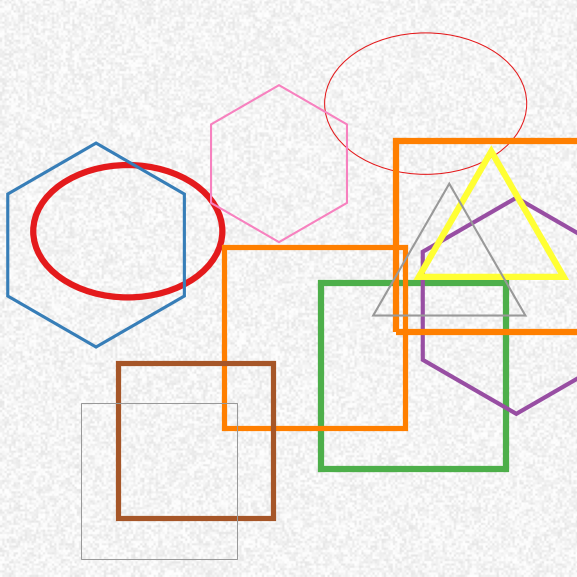[{"shape": "oval", "thickness": 3, "radius": 0.82, "center": [0.221, 0.599]}, {"shape": "oval", "thickness": 0.5, "radius": 0.87, "center": [0.737, 0.82]}, {"shape": "hexagon", "thickness": 1.5, "radius": 0.88, "center": [0.166, 0.575]}, {"shape": "square", "thickness": 3, "radius": 0.8, "center": [0.716, 0.348]}, {"shape": "hexagon", "thickness": 2, "radius": 0.94, "center": [0.894, 0.47]}, {"shape": "square", "thickness": 2.5, "radius": 0.78, "center": [0.545, 0.414]}, {"shape": "square", "thickness": 3, "radius": 0.83, "center": [0.851, 0.589]}, {"shape": "triangle", "thickness": 3, "radius": 0.72, "center": [0.851, 0.592]}, {"shape": "square", "thickness": 2.5, "radius": 0.67, "center": [0.338, 0.237]}, {"shape": "hexagon", "thickness": 1, "radius": 0.68, "center": [0.483, 0.716]}, {"shape": "triangle", "thickness": 1, "radius": 0.76, "center": [0.778, 0.529]}, {"shape": "square", "thickness": 0.5, "radius": 0.68, "center": [0.275, 0.167]}]